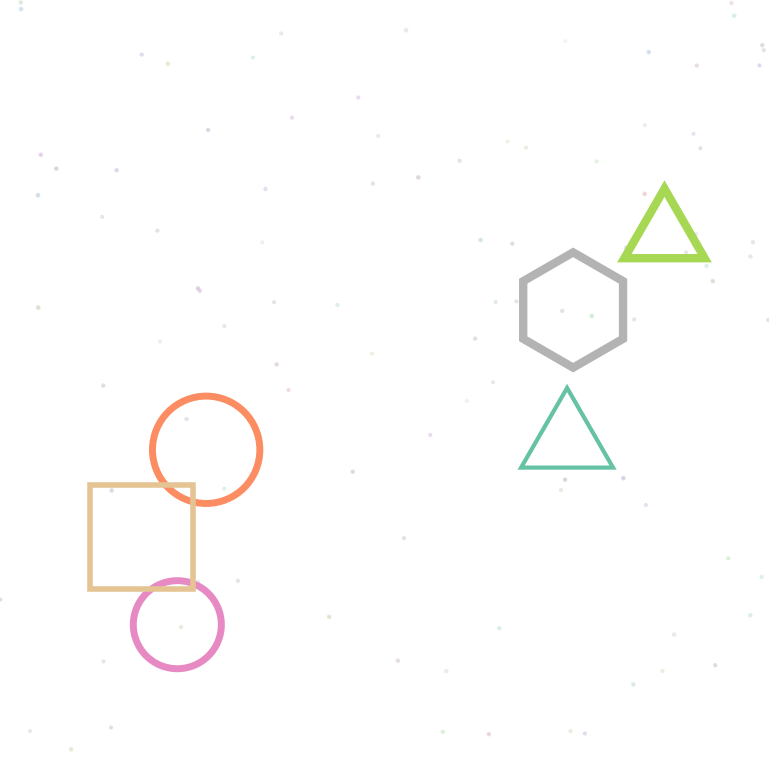[{"shape": "triangle", "thickness": 1.5, "radius": 0.34, "center": [0.736, 0.427]}, {"shape": "circle", "thickness": 2.5, "radius": 0.35, "center": [0.268, 0.416]}, {"shape": "circle", "thickness": 2.5, "radius": 0.29, "center": [0.23, 0.189]}, {"shape": "triangle", "thickness": 3, "radius": 0.3, "center": [0.863, 0.695]}, {"shape": "square", "thickness": 2, "radius": 0.34, "center": [0.184, 0.302]}, {"shape": "hexagon", "thickness": 3, "radius": 0.37, "center": [0.744, 0.597]}]